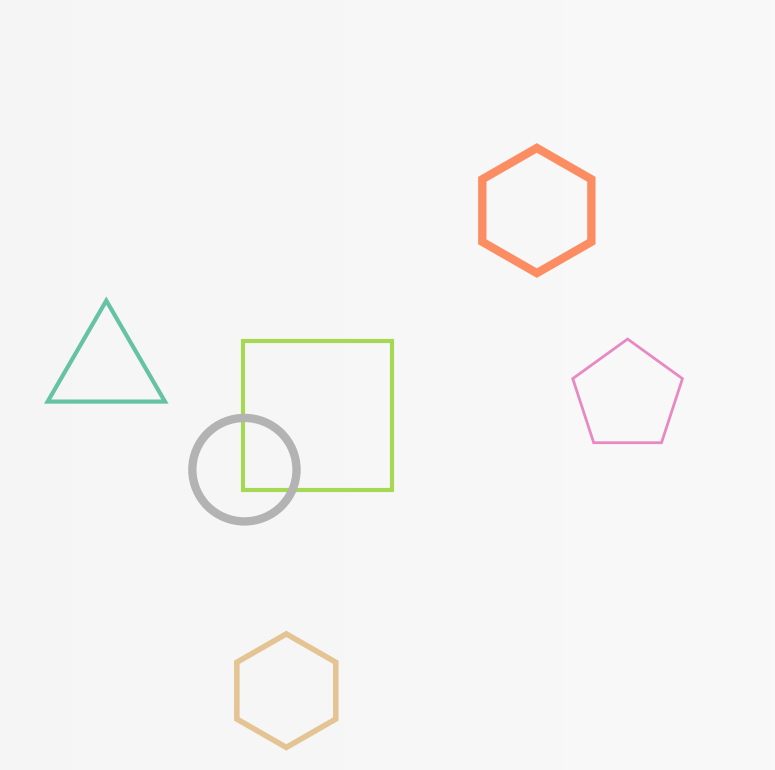[{"shape": "triangle", "thickness": 1.5, "radius": 0.44, "center": [0.137, 0.522]}, {"shape": "hexagon", "thickness": 3, "radius": 0.41, "center": [0.693, 0.727]}, {"shape": "pentagon", "thickness": 1, "radius": 0.37, "center": [0.81, 0.485]}, {"shape": "square", "thickness": 1.5, "radius": 0.48, "center": [0.41, 0.461]}, {"shape": "hexagon", "thickness": 2, "radius": 0.37, "center": [0.369, 0.103]}, {"shape": "circle", "thickness": 3, "radius": 0.34, "center": [0.315, 0.39]}]